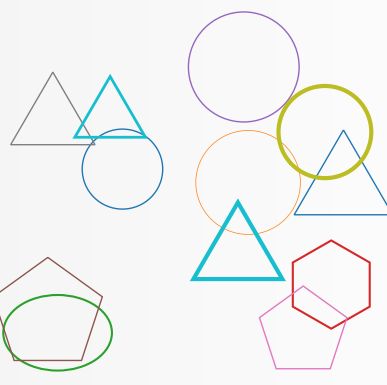[{"shape": "triangle", "thickness": 1, "radius": 0.73, "center": [0.886, 0.516]}, {"shape": "circle", "thickness": 1, "radius": 0.52, "center": [0.316, 0.561]}, {"shape": "circle", "thickness": 0.5, "radius": 0.67, "center": [0.64, 0.526]}, {"shape": "oval", "thickness": 1.5, "radius": 0.7, "center": [0.149, 0.136]}, {"shape": "hexagon", "thickness": 1.5, "radius": 0.57, "center": [0.855, 0.261]}, {"shape": "circle", "thickness": 1, "radius": 0.71, "center": [0.629, 0.826]}, {"shape": "pentagon", "thickness": 1, "radius": 0.74, "center": [0.123, 0.183]}, {"shape": "pentagon", "thickness": 1, "radius": 0.59, "center": [0.783, 0.138]}, {"shape": "triangle", "thickness": 1, "radius": 0.63, "center": [0.136, 0.687]}, {"shape": "circle", "thickness": 3, "radius": 0.6, "center": [0.838, 0.657]}, {"shape": "triangle", "thickness": 3, "radius": 0.66, "center": [0.614, 0.341]}, {"shape": "triangle", "thickness": 2, "radius": 0.53, "center": [0.284, 0.696]}]